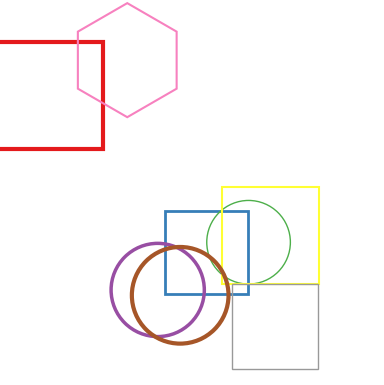[{"shape": "square", "thickness": 3, "radius": 0.69, "center": [0.129, 0.752]}, {"shape": "square", "thickness": 2, "radius": 0.54, "center": [0.537, 0.343]}, {"shape": "circle", "thickness": 1, "radius": 0.54, "center": [0.646, 0.371]}, {"shape": "circle", "thickness": 2.5, "radius": 0.61, "center": [0.41, 0.247]}, {"shape": "square", "thickness": 1.5, "radius": 0.63, "center": [0.702, 0.389]}, {"shape": "circle", "thickness": 3, "radius": 0.63, "center": [0.468, 0.233]}, {"shape": "hexagon", "thickness": 1.5, "radius": 0.74, "center": [0.331, 0.844]}, {"shape": "square", "thickness": 1, "radius": 0.56, "center": [0.713, 0.152]}]